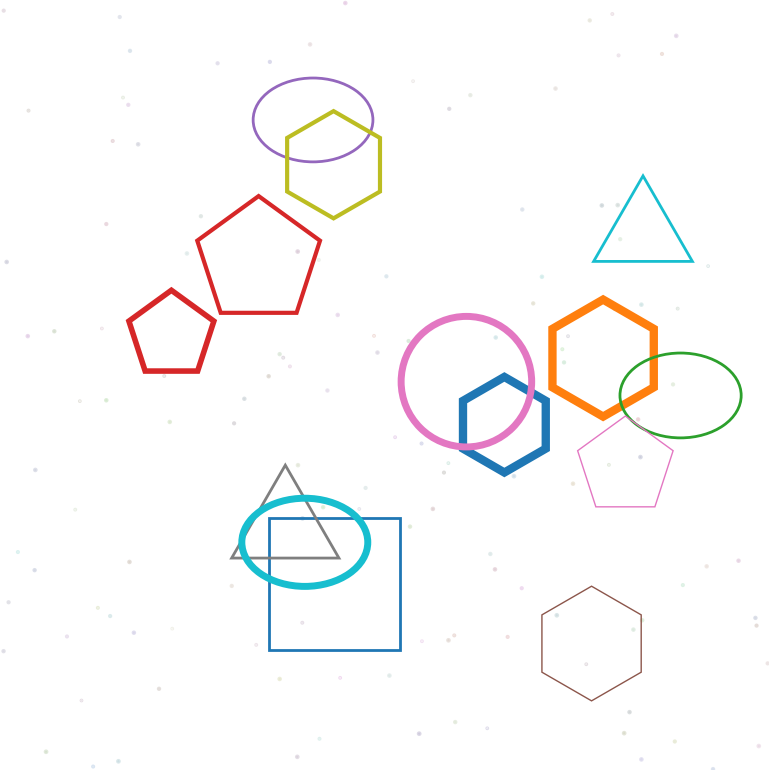[{"shape": "square", "thickness": 1, "radius": 0.43, "center": [0.434, 0.242]}, {"shape": "hexagon", "thickness": 3, "radius": 0.31, "center": [0.655, 0.448]}, {"shape": "hexagon", "thickness": 3, "radius": 0.38, "center": [0.783, 0.535]}, {"shape": "oval", "thickness": 1, "radius": 0.39, "center": [0.884, 0.486]}, {"shape": "pentagon", "thickness": 1.5, "radius": 0.42, "center": [0.336, 0.662]}, {"shape": "pentagon", "thickness": 2, "radius": 0.29, "center": [0.223, 0.565]}, {"shape": "oval", "thickness": 1, "radius": 0.39, "center": [0.407, 0.844]}, {"shape": "hexagon", "thickness": 0.5, "radius": 0.37, "center": [0.768, 0.164]}, {"shape": "circle", "thickness": 2.5, "radius": 0.42, "center": [0.606, 0.504]}, {"shape": "pentagon", "thickness": 0.5, "radius": 0.33, "center": [0.812, 0.395]}, {"shape": "triangle", "thickness": 1, "radius": 0.4, "center": [0.371, 0.315]}, {"shape": "hexagon", "thickness": 1.5, "radius": 0.35, "center": [0.433, 0.786]}, {"shape": "triangle", "thickness": 1, "radius": 0.37, "center": [0.835, 0.698]}, {"shape": "oval", "thickness": 2.5, "radius": 0.41, "center": [0.396, 0.296]}]